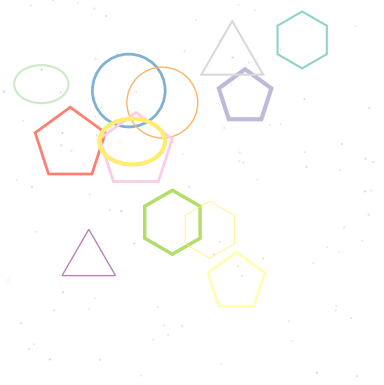[{"shape": "hexagon", "thickness": 1.5, "radius": 0.37, "center": [0.785, 0.896]}, {"shape": "pentagon", "thickness": 2, "radius": 0.39, "center": [0.614, 0.267]}, {"shape": "pentagon", "thickness": 3, "radius": 0.36, "center": [0.637, 0.748]}, {"shape": "pentagon", "thickness": 2, "radius": 0.48, "center": [0.183, 0.626]}, {"shape": "circle", "thickness": 2, "radius": 0.47, "center": [0.334, 0.765]}, {"shape": "circle", "thickness": 1, "radius": 0.46, "center": [0.422, 0.734]}, {"shape": "hexagon", "thickness": 2.5, "radius": 0.42, "center": [0.448, 0.423]}, {"shape": "pentagon", "thickness": 2, "radius": 0.5, "center": [0.353, 0.609]}, {"shape": "triangle", "thickness": 1.5, "radius": 0.46, "center": [0.603, 0.852]}, {"shape": "triangle", "thickness": 1, "radius": 0.4, "center": [0.231, 0.324]}, {"shape": "oval", "thickness": 1.5, "radius": 0.35, "center": [0.107, 0.781]}, {"shape": "hexagon", "thickness": 0.5, "radius": 0.37, "center": [0.545, 0.404]}, {"shape": "oval", "thickness": 3, "radius": 0.43, "center": [0.343, 0.632]}]